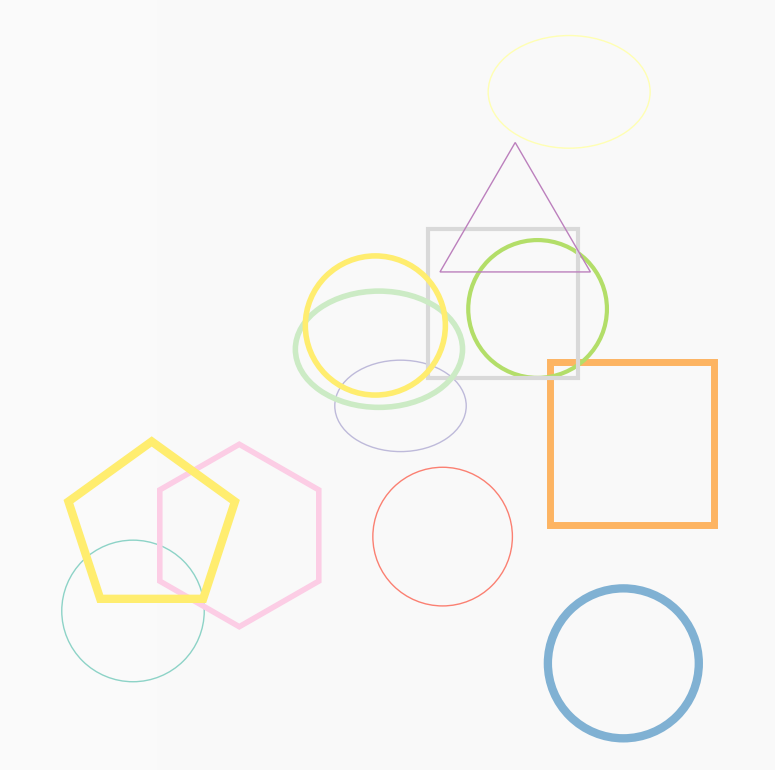[{"shape": "circle", "thickness": 0.5, "radius": 0.46, "center": [0.172, 0.207]}, {"shape": "oval", "thickness": 0.5, "radius": 0.52, "center": [0.734, 0.881]}, {"shape": "oval", "thickness": 0.5, "radius": 0.42, "center": [0.517, 0.473]}, {"shape": "circle", "thickness": 0.5, "radius": 0.45, "center": [0.571, 0.303]}, {"shape": "circle", "thickness": 3, "radius": 0.49, "center": [0.804, 0.139]}, {"shape": "square", "thickness": 2.5, "radius": 0.53, "center": [0.816, 0.423]}, {"shape": "circle", "thickness": 1.5, "radius": 0.45, "center": [0.694, 0.599]}, {"shape": "hexagon", "thickness": 2, "radius": 0.59, "center": [0.309, 0.305]}, {"shape": "square", "thickness": 1.5, "radius": 0.49, "center": [0.649, 0.606]}, {"shape": "triangle", "thickness": 0.5, "radius": 0.56, "center": [0.665, 0.703]}, {"shape": "oval", "thickness": 2, "radius": 0.54, "center": [0.489, 0.546]}, {"shape": "circle", "thickness": 2, "radius": 0.45, "center": [0.484, 0.577]}, {"shape": "pentagon", "thickness": 3, "radius": 0.56, "center": [0.196, 0.314]}]